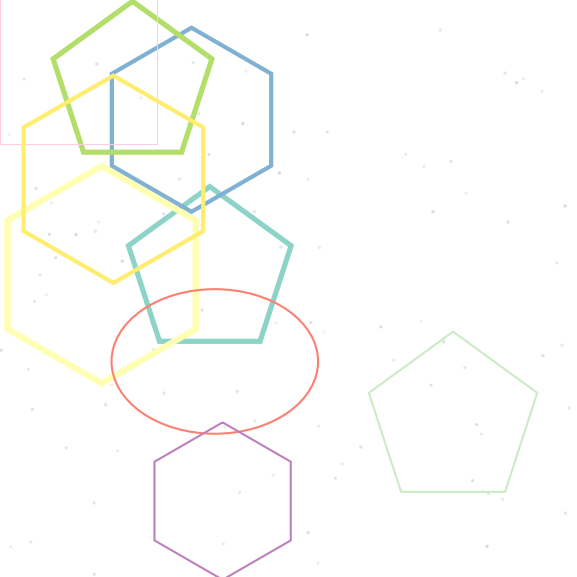[{"shape": "pentagon", "thickness": 2.5, "radius": 0.74, "center": [0.363, 0.528]}, {"shape": "hexagon", "thickness": 3, "radius": 0.94, "center": [0.176, 0.523]}, {"shape": "oval", "thickness": 1, "radius": 0.89, "center": [0.372, 0.373]}, {"shape": "hexagon", "thickness": 2, "radius": 0.8, "center": [0.332, 0.792]}, {"shape": "pentagon", "thickness": 2.5, "radius": 0.72, "center": [0.229, 0.852]}, {"shape": "square", "thickness": 0.5, "radius": 0.68, "center": [0.136, 0.886]}, {"shape": "hexagon", "thickness": 1, "radius": 0.68, "center": [0.385, 0.131]}, {"shape": "pentagon", "thickness": 1, "radius": 0.77, "center": [0.785, 0.272]}, {"shape": "hexagon", "thickness": 2, "radius": 0.9, "center": [0.196, 0.689]}]